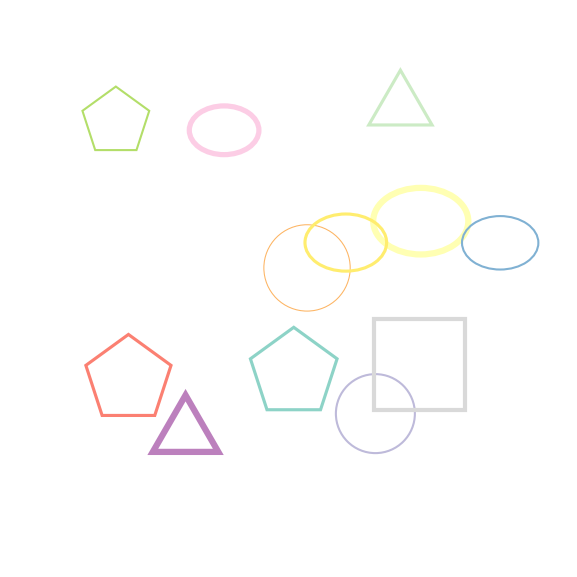[{"shape": "pentagon", "thickness": 1.5, "radius": 0.39, "center": [0.509, 0.353]}, {"shape": "oval", "thickness": 3, "radius": 0.41, "center": [0.729, 0.616]}, {"shape": "circle", "thickness": 1, "radius": 0.34, "center": [0.65, 0.283]}, {"shape": "pentagon", "thickness": 1.5, "radius": 0.39, "center": [0.222, 0.342]}, {"shape": "oval", "thickness": 1, "radius": 0.33, "center": [0.866, 0.579]}, {"shape": "circle", "thickness": 0.5, "radius": 0.37, "center": [0.532, 0.535]}, {"shape": "pentagon", "thickness": 1, "radius": 0.3, "center": [0.201, 0.788]}, {"shape": "oval", "thickness": 2.5, "radius": 0.3, "center": [0.388, 0.774]}, {"shape": "square", "thickness": 2, "radius": 0.39, "center": [0.726, 0.368]}, {"shape": "triangle", "thickness": 3, "radius": 0.33, "center": [0.321, 0.249]}, {"shape": "triangle", "thickness": 1.5, "radius": 0.32, "center": [0.693, 0.814]}, {"shape": "oval", "thickness": 1.5, "radius": 0.35, "center": [0.599, 0.579]}]